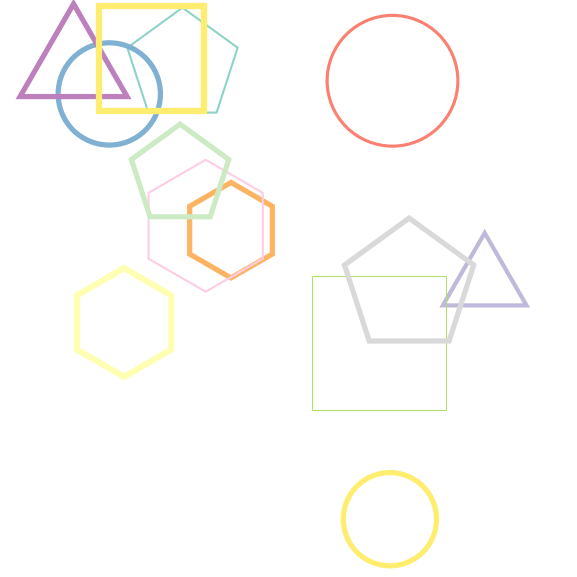[{"shape": "pentagon", "thickness": 1, "radius": 0.5, "center": [0.316, 0.885]}, {"shape": "hexagon", "thickness": 3, "radius": 0.47, "center": [0.215, 0.441]}, {"shape": "triangle", "thickness": 2, "radius": 0.42, "center": [0.839, 0.512]}, {"shape": "circle", "thickness": 1.5, "radius": 0.57, "center": [0.68, 0.859]}, {"shape": "circle", "thickness": 2.5, "radius": 0.44, "center": [0.189, 0.836]}, {"shape": "hexagon", "thickness": 2.5, "radius": 0.41, "center": [0.4, 0.601]}, {"shape": "square", "thickness": 0.5, "radius": 0.58, "center": [0.656, 0.406]}, {"shape": "hexagon", "thickness": 1, "radius": 0.57, "center": [0.356, 0.608]}, {"shape": "pentagon", "thickness": 2.5, "radius": 0.59, "center": [0.708, 0.504]}, {"shape": "triangle", "thickness": 2.5, "radius": 0.53, "center": [0.127, 0.885]}, {"shape": "pentagon", "thickness": 2.5, "radius": 0.44, "center": [0.312, 0.696]}, {"shape": "square", "thickness": 3, "radius": 0.46, "center": [0.263, 0.897]}, {"shape": "circle", "thickness": 2.5, "radius": 0.4, "center": [0.675, 0.1]}]